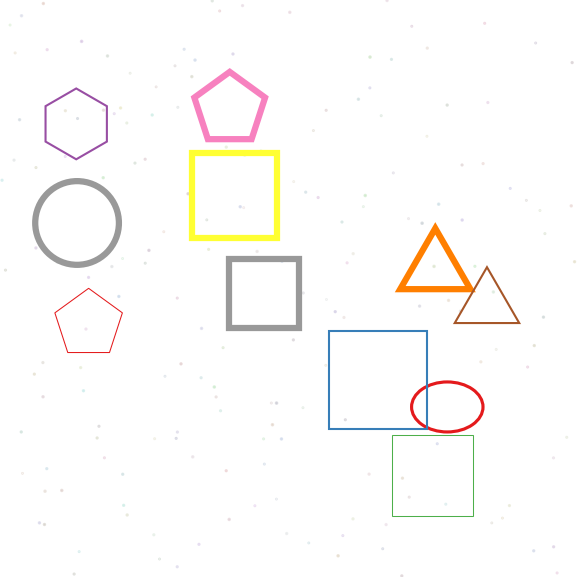[{"shape": "pentagon", "thickness": 0.5, "radius": 0.31, "center": [0.153, 0.438]}, {"shape": "oval", "thickness": 1.5, "radius": 0.31, "center": [0.775, 0.294]}, {"shape": "square", "thickness": 1, "radius": 0.42, "center": [0.654, 0.341]}, {"shape": "square", "thickness": 0.5, "radius": 0.35, "center": [0.748, 0.175]}, {"shape": "hexagon", "thickness": 1, "radius": 0.31, "center": [0.132, 0.785]}, {"shape": "triangle", "thickness": 3, "radius": 0.35, "center": [0.754, 0.533]}, {"shape": "square", "thickness": 3, "radius": 0.37, "center": [0.406, 0.661]}, {"shape": "triangle", "thickness": 1, "radius": 0.32, "center": [0.843, 0.472]}, {"shape": "pentagon", "thickness": 3, "radius": 0.32, "center": [0.398, 0.81]}, {"shape": "circle", "thickness": 3, "radius": 0.36, "center": [0.133, 0.613]}, {"shape": "square", "thickness": 3, "radius": 0.3, "center": [0.457, 0.491]}]